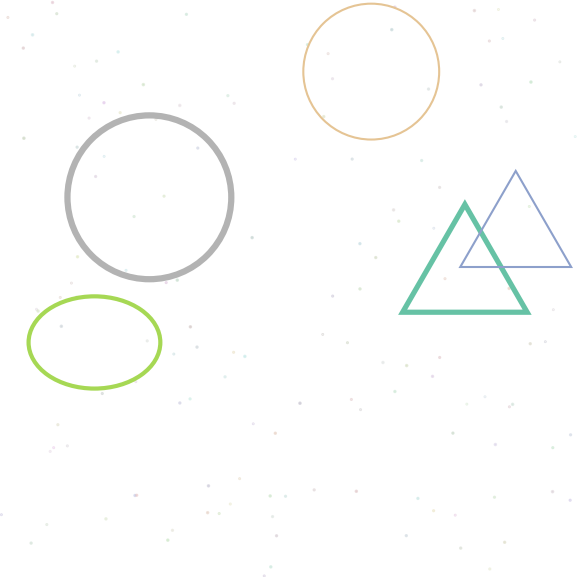[{"shape": "triangle", "thickness": 2.5, "radius": 0.62, "center": [0.805, 0.521]}, {"shape": "triangle", "thickness": 1, "radius": 0.55, "center": [0.893, 0.592]}, {"shape": "oval", "thickness": 2, "radius": 0.57, "center": [0.164, 0.406]}, {"shape": "circle", "thickness": 1, "radius": 0.59, "center": [0.643, 0.875]}, {"shape": "circle", "thickness": 3, "radius": 0.71, "center": [0.259, 0.657]}]